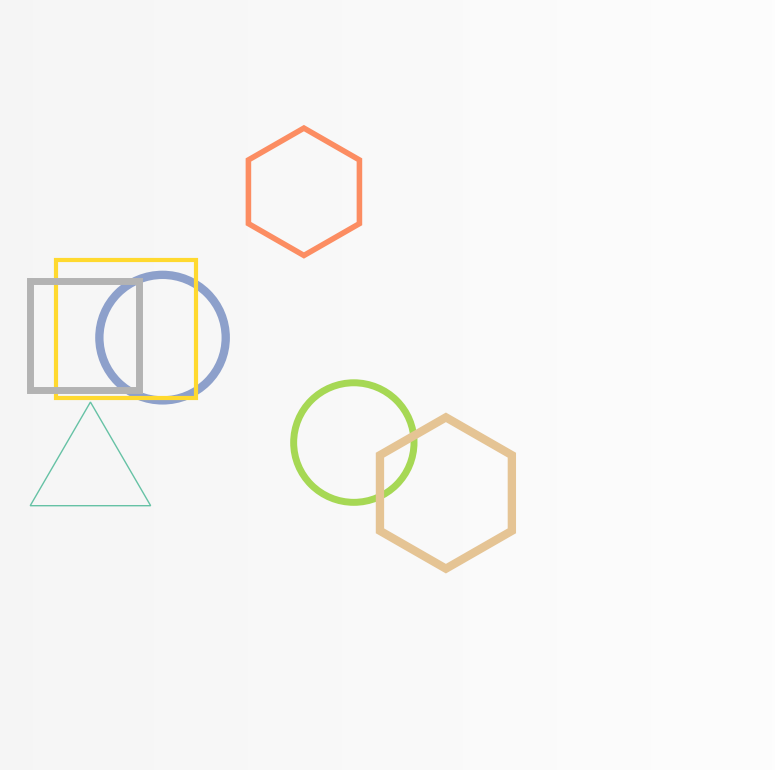[{"shape": "triangle", "thickness": 0.5, "radius": 0.45, "center": [0.117, 0.388]}, {"shape": "hexagon", "thickness": 2, "radius": 0.41, "center": [0.392, 0.751]}, {"shape": "circle", "thickness": 3, "radius": 0.41, "center": [0.21, 0.562]}, {"shape": "circle", "thickness": 2.5, "radius": 0.39, "center": [0.457, 0.425]}, {"shape": "square", "thickness": 1.5, "radius": 0.45, "center": [0.162, 0.573]}, {"shape": "hexagon", "thickness": 3, "radius": 0.49, "center": [0.575, 0.36]}, {"shape": "square", "thickness": 2.5, "radius": 0.35, "center": [0.109, 0.564]}]